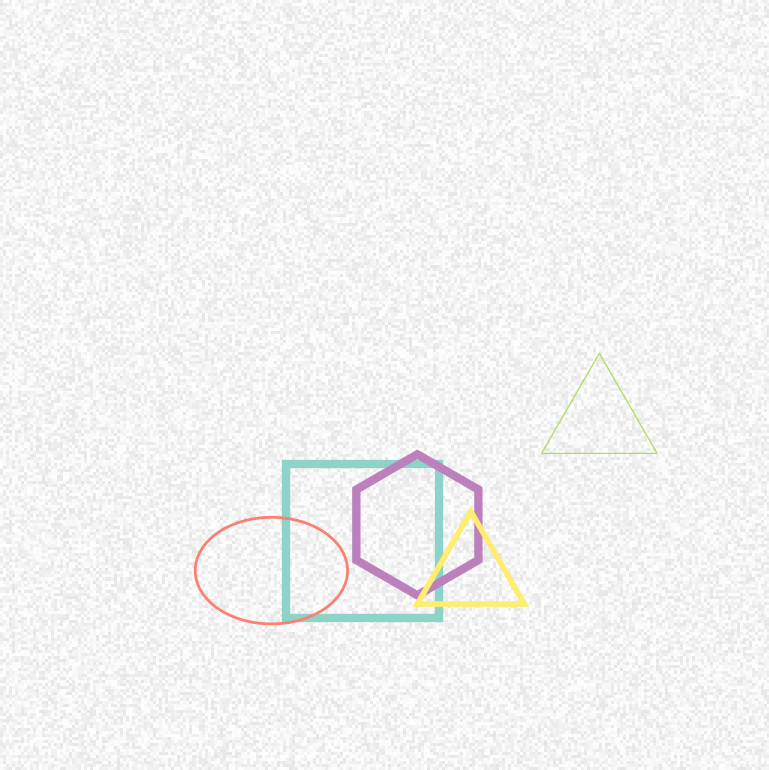[{"shape": "square", "thickness": 3, "radius": 0.5, "center": [0.47, 0.297]}, {"shape": "oval", "thickness": 1, "radius": 0.49, "center": [0.352, 0.259]}, {"shape": "triangle", "thickness": 0.5, "radius": 0.43, "center": [0.778, 0.455]}, {"shape": "hexagon", "thickness": 3, "radius": 0.46, "center": [0.542, 0.318]}, {"shape": "triangle", "thickness": 2, "radius": 0.4, "center": [0.611, 0.256]}]